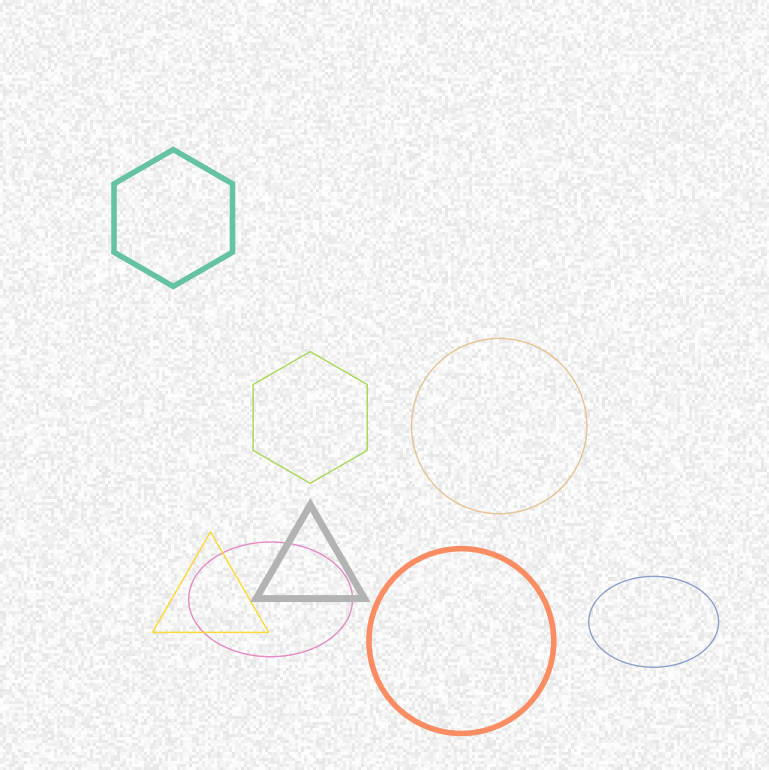[{"shape": "hexagon", "thickness": 2, "radius": 0.44, "center": [0.225, 0.717]}, {"shape": "circle", "thickness": 2, "radius": 0.6, "center": [0.599, 0.167]}, {"shape": "oval", "thickness": 0.5, "radius": 0.42, "center": [0.849, 0.192]}, {"shape": "oval", "thickness": 0.5, "radius": 0.53, "center": [0.351, 0.222]}, {"shape": "hexagon", "thickness": 0.5, "radius": 0.43, "center": [0.403, 0.458]}, {"shape": "triangle", "thickness": 0.5, "radius": 0.44, "center": [0.273, 0.222]}, {"shape": "circle", "thickness": 0.5, "radius": 0.57, "center": [0.648, 0.447]}, {"shape": "triangle", "thickness": 2.5, "radius": 0.41, "center": [0.403, 0.263]}]